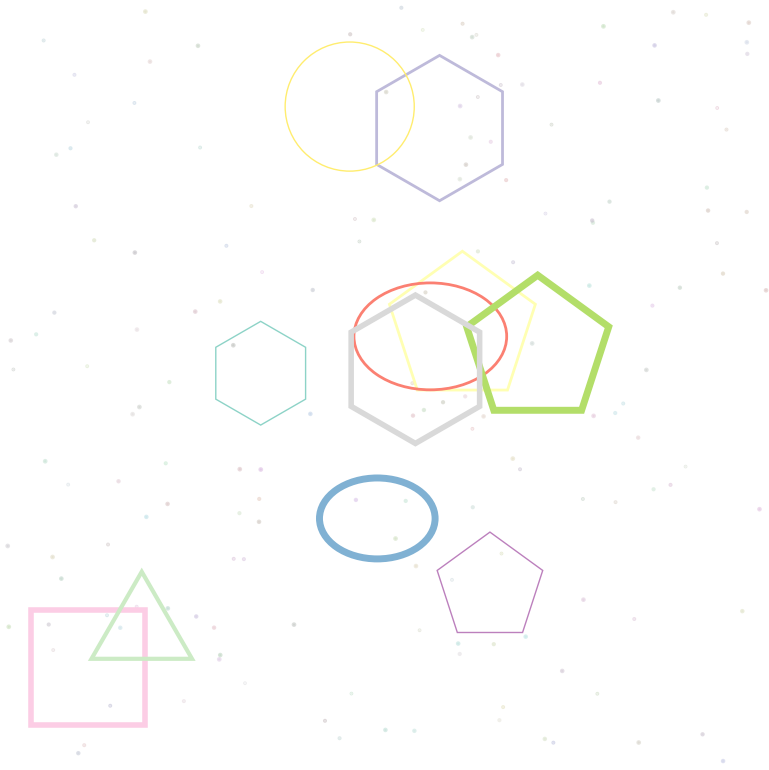[{"shape": "hexagon", "thickness": 0.5, "radius": 0.34, "center": [0.339, 0.515]}, {"shape": "pentagon", "thickness": 1, "radius": 0.5, "center": [0.601, 0.574]}, {"shape": "hexagon", "thickness": 1, "radius": 0.47, "center": [0.571, 0.834]}, {"shape": "oval", "thickness": 1, "radius": 0.5, "center": [0.559, 0.563]}, {"shape": "oval", "thickness": 2.5, "radius": 0.38, "center": [0.49, 0.327]}, {"shape": "pentagon", "thickness": 2.5, "radius": 0.48, "center": [0.698, 0.546]}, {"shape": "square", "thickness": 2, "radius": 0.37, "center": [0.114, 0.133]}, {"shape": "hexagon", "thickness": 2, "radius": 0.48, "center": [0.539, 0.52]}, {"shape": "pentagon", "thickness": 0.5, "radius": 0.36, "center": [0.636, 0.237]}, {"shape": "triangle", "thickness": 1.5, "radius": 0.38, "center": [0.184, 0.182]}, {"shape": "circle", "thickness": 0.5, "radius": 0.42, "center": [0.454, 0.862]}]